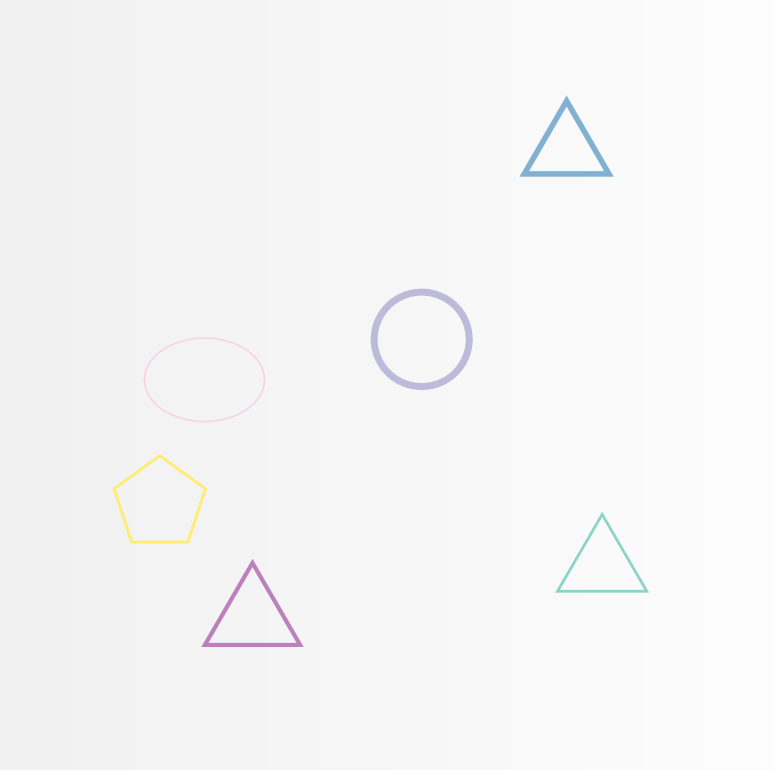[{"shape": "triangle", "thickness": 1, "radius": 0.33, "center": [0.777, 0.265]}, {"shape": "circle", "thickness": 2.5, "radius": 0.31, "center": [0.544, 0.559]}, {"shape": "triangle", "thickness": 2, "radius": 0.32, "center": [0.731, 0.806]}, {"shape": "oval", "thickness": 0.5, "radius": 0.39, "center": [0.264, 0.507]}, {"shape": "triangle", "thickness": 1.5, "radius": 0.35, "center": [0.326, 0.198]}, {"shape": "pentagon", "thickness": 1, "radius": 0.31, "center": [0.206, 0.346]}]